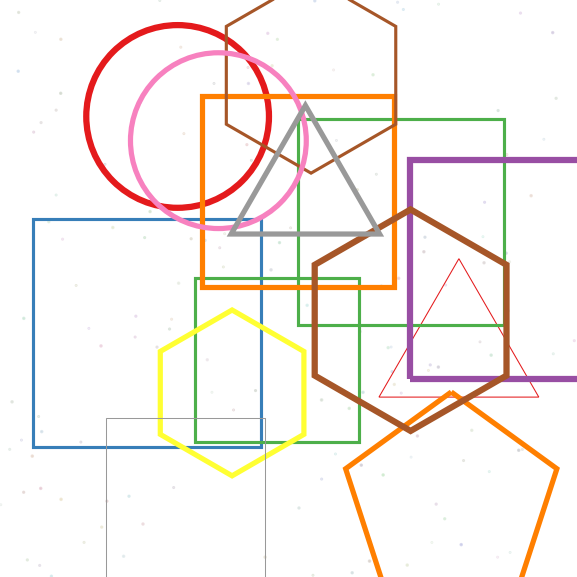[{"shape": "triangle", "thickness": 0.5, "radius": 0.8, "center": [0.795, 0.391]}, {"shape": "circle", "thickness": 3, "radius": 0.79, "center": [0.308, 0.797]}, {"shape": "square", "thickness": 1.5, "radius": 0.98, "center": [0.254, 0.423]}, {"shape": "square", "thickness": 1.5, "radius": 0.71, "center": [0.48, 0.376]}, {"shape": "square", "thickness": 1.5, "radius": 0.89, "center": [0.694, 0.615]}, {"shape": "square", "thickness": 3, "radius": 0.95, "center": [0.899, 0.532]}, {"shape": "pentagon", "thickness": 2.5, "radius": 0.96, "center": [0.781, 0.128]}, {"shape": "square", "thickness": 2.5, "radius": 0.83, "center": [0.516, 0.668]}, {"shape": "hexagon", "thickness": 2.5, "radius": 0.72, "center": [0.402, 0.319]}, {"shape": "hexagon", "thickness": 1.5, "radius": 0.85, "center": [0.539, 0.869]}, {"shape": "hexagon", "thickness": 3, "radius": 0.96, "center": [0.711, 0.445]}, {"shape": "circle", "thickness": 2.5, "radius": 0.76, "center": [0.378, 0.756]}, {"shape": "triangle", "thickness": 2.5, "radius": 0.74, "center": [0.529, 0.668]}, {"shape": "square", "thickness": 0.5, "radius": 0.69, "center": [0.321, 0.137]}]